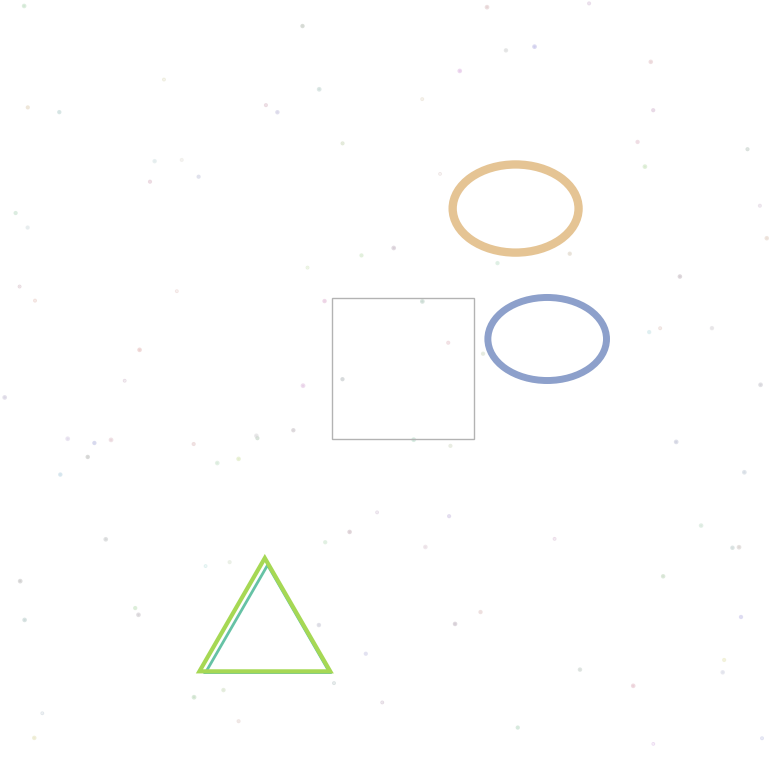[{"shape": "triangle", "thickness": 1, "radius": 0.47, "center": [0.348, 0.173]}, {"shape": "oval", "thickness": 2.5, "radius": 0.39, "center": [0.711, 0.56]}, {"shape": "triangle", "thickness": 1.5, "radius": 0.49, "center": [0.344, 0.177]}, {"shape": "oval", "thickness": 3, "radius": 0.41, "center": [0.67, 0.729]}, {"shape": "square", "thickness": 0.5, "radius": 0.46, "center": [0.524, 0.521]}]